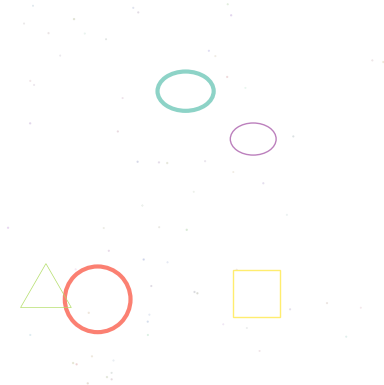[{"shape": "oval", "thickness": 3, "radius": 0.36, "center": [0.482, 0.763]}, {"shape": "circle", "thickness": 3, "radius": 0.43, "center": [0.254, 0.223]}, {"shape": "triangle", "thickness": 0.5, "radius": 0.38, "center": [0.119, 0.239]}, {"shape": "oval", "thickness": 1, "radius": 0.3, "center": [0.658, 0.639]}, {"shape": "square", "thickness": 1, "radius": 0.31, "center": [0.666, 0.238]}]